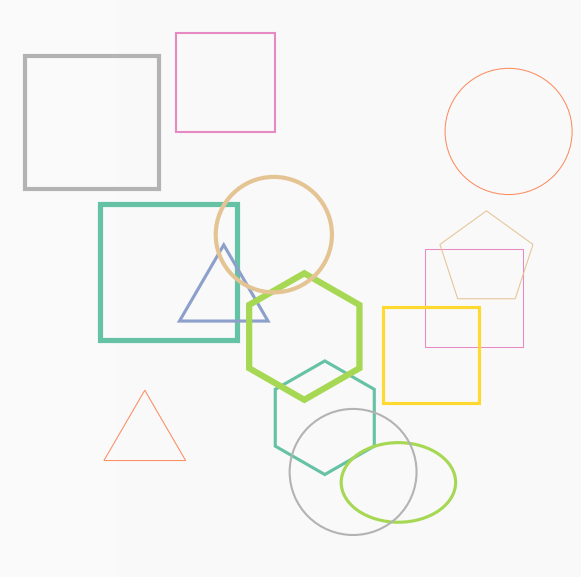[{"shape": "hexagon", "thickness": 1.5, "radius": 0.49, "center": [0.559, 0.276]}, {"shape": "square", "thickness": 2.5, "radius": 0.59, "center": [0.29, 0.528]}, {"shape": "circle", "thickness": 0.5, "radius": 0.55, "center": [0.875, 0.772]}, {"shape": "triangle", "thickness": 0.5, "radius": 0.41, "center": [0.249, 0.242]}, {"shape": "triangle", "thickness": 1.5, "radius": 0.44, "center": [0.385, 0.487]}, {"shape": "square", "thickness": 0.5, "radius": 0.42, "center": [0.815, 0.483]}, {"shape": "square", "thickness": 1, "radius": 0.43, "center": [0.388, 0.856]}, {"shape": "oval", "thickness": 1.5, "radius": 0.49, "center": [0.685, 0.164]}, {"shape": "hexagon", "thickness": 3, "radius": 0.55, "center": [0.524, 0.416]}, {"shape": "square", "thickness": 1.5, "radius": 0.41, "center": [0.741, 0.384]}, {"shape": "pentagon", "thickness": 0.5, "radius": 0.42, "center": [0.837, 0.55]}, {"shape": "circle", "thickness": 2, "radius": 0.5, "center": [0.471, 0.593]}, {"shape": "square", "thickness": 2, "radius": 0.58, "center": [0.158, 0.786]}, {"shape": "circle", "thickness": 1, "radius": 0.55, "center": [0.607, 0.182]}]